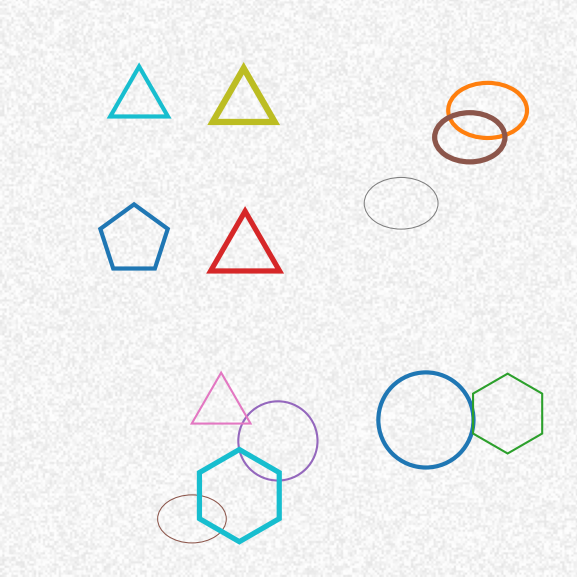[{"shape": "circle", "thickness": 2, "radius": 0.41, "center": [0.738, 0.272]}, {"shape": "pentagon", "thickness": 2, "radius": 0.31, "center": [0.232, 0.584]}, {"shape": "oval", "thickness": 2, "radius": 0.34, "center": [0.844, 0.808]}, {"shape": "hexagon", "thickness": 1, "radius": 0.35, "center": [0.879, 0.283]}, {"shape": "triangle", "thickness": 2.5, "radius": 0.34, "center": [0.424, 0.564]}, {"shape": "circle", "thickness": 1, "radius": 0.34, "center": [0.481, 0.236]}, {"shape": "oval", "thickness": 2.5, "radius": 0.3, "center": [0.813, 0.761]}, {"shape": "oval", "thickness": 0.5, "radius": 0.3, "center": [0.332, 0.101]}, {"shape": "triangle", "thickness": 1, "radius": 0.29, "center": [0.383, 0.295]}, {"shape": "oval", "thickness": 0.5, "radius": 0.32, "center": [0.695, 0.647]}, {"shape": "triangle", "thickness": 3, "radius": 0.31, "center": [0.422, 0.819]}, {"shape": "triangle", "thickness": 2, "radius": 0.29, "center": [0.241, 0.826]}, {"shape": "hexagon", "thickness": 2.5, "radius": 0.4, "center": [0.414, 0.141]}]